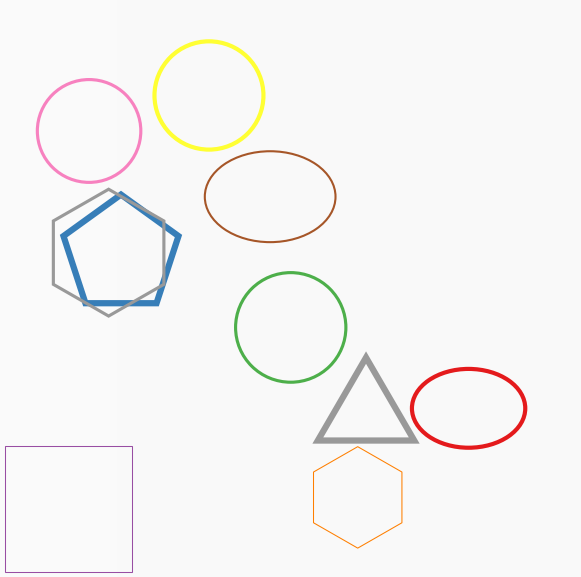[{"shape": "oval", "thickness": 2, "radius": 0.49, "center": [0.806, 0.292]}, {"shape": "pentagon", "thickness": 3, "radius": 0.52, "center": [0.208, 0.558]}, {"shape": "circle", "thickness": 1.5, "radius": 0.47, "center": [0.5, 0.432]}, {"shape": "square", "thickness": 0.5, "radius": 0.55, "center": [0.118, 0.117]}, {"shape": "hexagon", "thickness": 0.5, "radius": 0.44, "center": [0.615, 0.138]}, {"shape": "circle", "thickness": 2, "radius": 0.47, "center": [0.36, 0.834]}, {"shape": "oval", "thickness": 1, "radius": 0.56, "center": [0.465, 0.659]}, {"shape": "circle", "thickness": 1.5, "radius": 0.45, "center": [0.153, 0.772]}, {"shape": "hexagon", "thickness": 1.5, "radius": 0.55, "center": [0.187, 0.562]}, {"shape": "triangle", "thickness": 3, "radius": 0.48, "center": [0.63, 0.284]}]